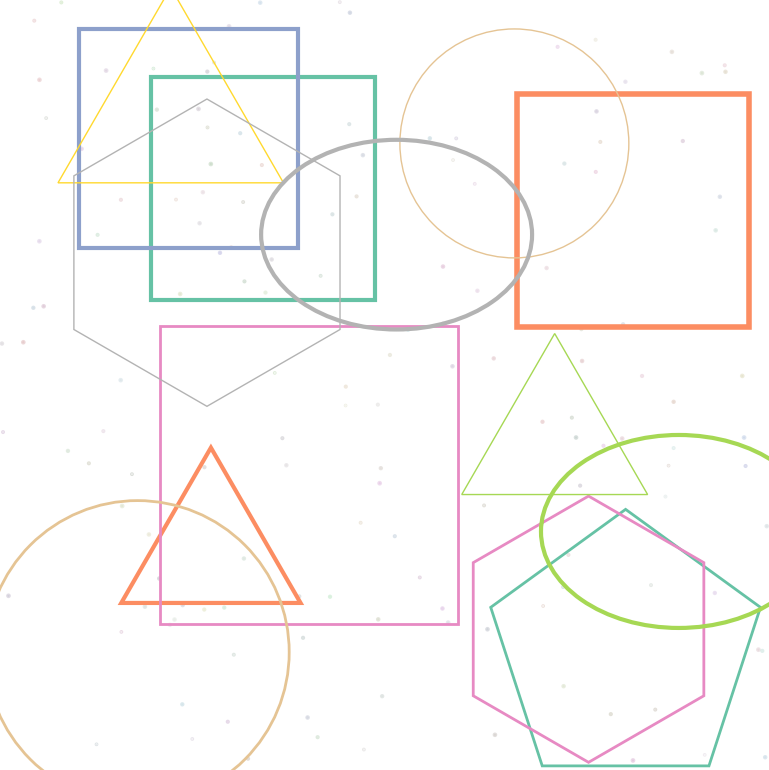[{"shape": "pentagon", "thickness": 1, "radius": 0.92, "center": [0.812, 0.154]}, {"shape": "square", "thickness": 1.5, "radius": 0.73, "center": [0.342, 0.755]}, {"shape": "triangle", "thickness": 1.5, "radius": 0.67, "center": [0.274, 0.284]}, {"shape": "square", "thickness": 2, "radius": 0.76, "center": [0.822, 0.726]}, {"shape": "square", "thickness": 1.5, "radius": 0.71, "center": [0.245, 0.82]}, {"shape": "hexagon", "thickness": 1, "radius": 0.86, "center": [0.764, 0.183]}, {"shape": "square", "thickness": 1, "radius": 0.97, "center": [0.401, 0.383]}, {"shape": "triangle", "thickness": 0.5, "radius": 0.7, "center": [0.72, 0.427]}, {"shape": "oval", "thickness": 1.5, "radius": 0.9, "center": [0.882, 0.31]}, {"shape": "triangle", "thickness": 0.5, "radius": 0.85, "center": [0.222, 0.847]}, {"shape": "circle", "thickness": 0.5, "radius": 0.74, "center": [0.668, 0.814]}, {"shape": "circle", "thickness": 1, "radius": 0.98, "center": [0.179, 0.153]}, {"shape": "hexagon", "thickness": 0.5, "radius": 1.0, "center": [0.269, 0.672]}, {"shape": "oval", "thickness": 1.5, "radius": 0.88, "center": [0.515, 0.695]}]